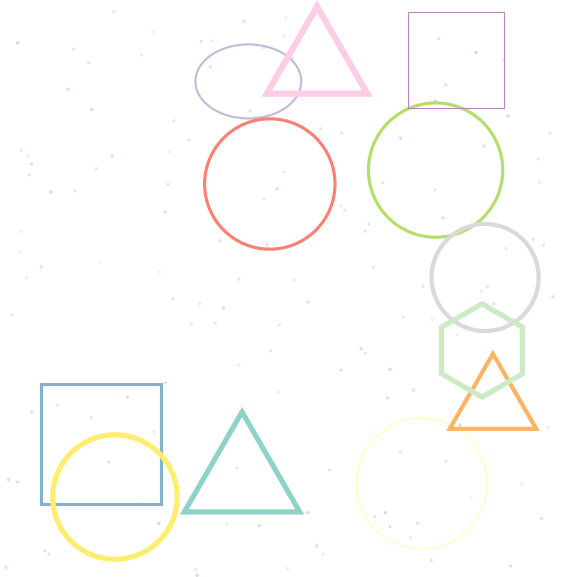[{"shape": "triangle", "thickness": 2.5, "radius": 0.58, "center": [0.419, 0.17]}, {"shape": "circle", "thickness": 0.5, "radius": 0.57, "center": [0.73, 0.162]}, {"shape": "oval", "thickness": 1, "radius": 0.46, "center": [0.43, 0.858]}, {"shape": "circle", "thickness": 1.5, "radius": 0.56, "center": [0.467, 0.681]}, {"shape": "square", "thickness": 1.5, "radius": 0.52, "center": [0.174, 0.23]}, {"shape": "triangle", "thickness": 2, "radius": 0.43, "center": [0.854, 0.3]}, {"shape": "circle", "thickness": 1.5, "radius": 0.58, "center": [0.754, 0.705]}, {"shape": "triangle", "thickness": 3, "radius": 0.5, "center": [0.549, 0.887]}, {"shape": "circle", "thickness": 2, "radius": 0.46, "center": [0.84, 0.519]}, {"shape": "square", "thickness": 0.5, "radius": 0.42, "center": [0.79, 0.896]}, {"shape": "hexagon", "thickness": 2.5, "radius": 0.4, "center": [0.835, 0.392]}, {"shape": "circle", "thickness": 2.5, "radius": 0.54, "center": [0.199, 0.138]}]